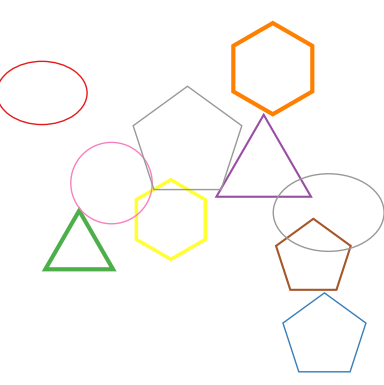[{"shape": "oval", "thickness": 1, "radius": 0.59, "center": [0.109, 0.759]}, {"shape": "pentagon", "thickness": 1, "radius": 0.57, "center": [0.843, 0.126]}, {"shape": "triangle", "thickness": 3, "radius": 0.51, "center": [0.206, 0.351]}, {"shape": "triangle", "thickness": 1.5, "radius": 0.71, "center": [0.685, 0.56]}, {"shape": "hexagon", "thickness": 3, "radius": 0.59, "center": [0.709, 0.822]}, {"shape": "hexagon", "thickness": 2.5, "radius": 0.52, "center": [0.444, 0.43]}, {"shape": "pentagon", "thickness": 1.5, "radius": 0.51, "center": [0.814, 0.33]}, {"shape": "circle", "thickness": 1, "radius": 0.53, "center": [0.29, 0.524]}, {"shape": "oval", "thickness": 1, "radius": 0.72, "center": [0.854, 0.448]}, {"shape": "pentagon", "thickness": 1, "radius": 0.74, "center": [0.487, 0.628]}]